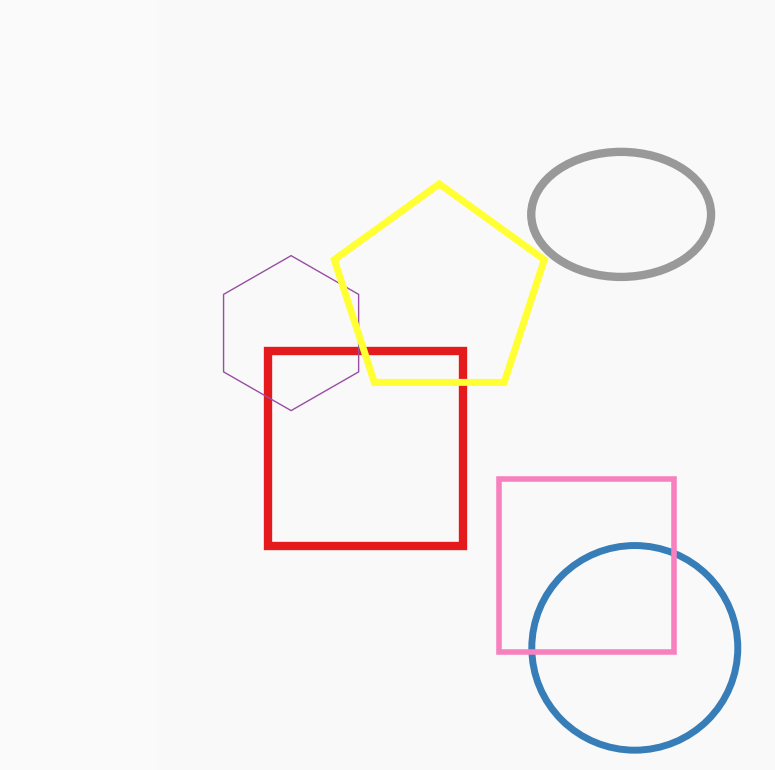[{"shape": "square", "thickness": 3, "radius": 0.63, "center": [0.472, 0.417]}, {"shape": "circle", "thickness": 2.5, "radius": 0.66, "center": [0.819, 0.159]}, {"shape": "hexagon", "thickness": 0.5, "radius": 0.5, "center": [0.376, 0.567]}, {"shape": "pentagon", "thickness": 2.5, "radius": 0.71, "center": [0.567, 0.619]}, {"shape": "square", "thickness": 2, "radius": 0.56, "center": [0.757, 0.266]}, {"shape": "oval", "thickness": 3, "radius": 0.58, "center": [0.801, 0.722]}]